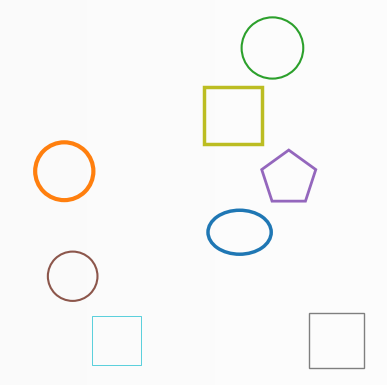[{"shape": "oval", "thickness": 2.5, "radius": 0.41, "center": [0.618, 0.397]}, {"shape": "circle", "thickness": 3, "radius": 0.38, "center": [0.166, 0.555]}, {"shape": "circle", "thickness": 1.5, "radius": 0.4, "center": [0.703, 0.875]}, {"shape": "pentagon", "thickness": 2, "radius": 0.37, "center": [0.745, 0.537]}, {"shape": "circle", "thickness": 1.5, "radius": 0.32, "center": [0.188, 0.282]}, {"shape": "square", "thickness": 1, "radius": 0.36, "center": [0.868, 0.115]}, {"shape": "square", "thickness": 2.5, "radius": 0.37, "center": [0.602, 0.7]}, {"shape": "square", "thickness": 0.5, "radius": 0.32, "center": [0.301, 0.115]}]